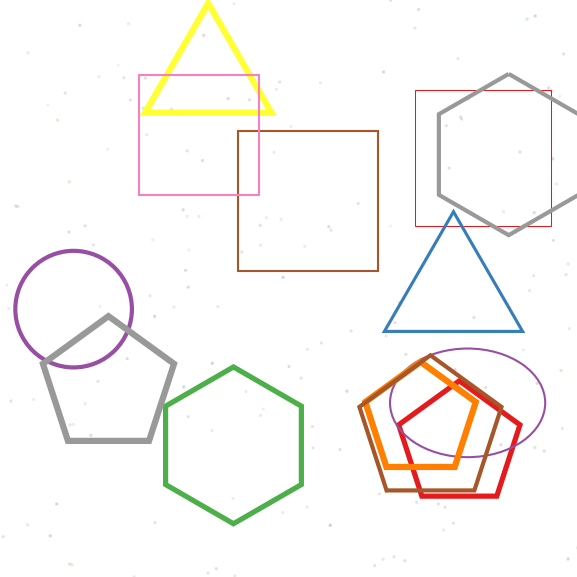[{"shape": "pentagon", "thickness": 2.5, "radius": 0.55, "center": [0.795, 0.229]}, {"shape": "square", "thickness": 0.5, "radius": 0.59, "center": [0.836, 0.725]}, {"shape": "triangle", "thickness": 1.5, "radius": 0.69, "center": [0.785, 0.494]}, {"shape": "hexagon", "thickness": 2.5, "radius": 0.68, "center": [0.404, 0.228]}, {"shape": "circle", "thickness": 2, "radius": 0.5, "center": [0.127, 0.464]}, {"shape": "oval", "thickness": 1, "radius": 0.67, "center": [0.81, 0.302]}, {"shape": "pentagon", "thickness": 3, "radius": 0.5, "center": [0.728, 0.272]}, {"shape": "triangle", "thickness": 3, "radius": 0.63, "center": [0.361, 0.867]}, {"shape": "square", "thickness": 1, "radius": 0.61, "center": [0.533, 0.651]}, {"shape": "pentagon", "thickness": 2, "radius": 0.65, "center": [0.745, 0.255]}, {"shape": "square", "thickness": 1, "radius": 0.52, "center": [0.345, 0.766]}, {"shape": "hexagon", "thickness": 2, "radius": 0.7, "center": [0.881, 0.732]}, {"shape": "pentagon", "thickness": 3, "radius": 0.6, "center": [0.188, 0.332]}]